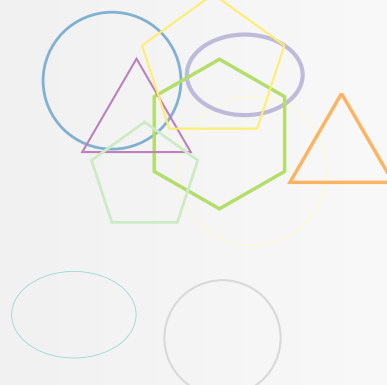[{"shape": "oval", "thickness": 0.5, "radius": 0.8, "center": [0.191, 0.183]}, {"shape": "circle", "thickness": 0.5, "radius": 0.97, "center": [0.65, 0.557]}, {"shape": "oval", "thickness": 3, "radius": 0.75, "center": [0.632, 0.806]}, {"shape": "circle", "thickness": 2, "radius": 0.89, "center": [0.289, 0.79]}, {"shape": "triangle", "thickness": 2.5, "radius": 0.77, "center": [0.881, 0.603]}, {"shape": "hexagon", "thickness": 2.5, "radius": 0.97, "center": [0.566, 0.652]}, {"shape": "circle", "thickness": 1.5, "radius": 0.75, "center": [0.574, 0.122]}, {"shape": "triangle", "thickness": 1.5, "radius": 0.81, "center": [0.352, 0.686]}, {"shape": "pentagon", "thickness": 2, "radius": 0.72, "center": [0.373, 0.539]}, {"shape": "pentagon", "thickness": 1.5, "radius": 0.97, "center": [0.55, 0.822]}]